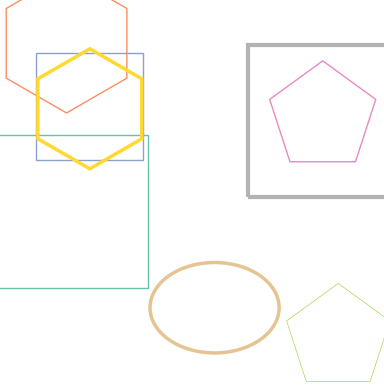[{"shape": "square", "thickness": 1, "radius": 0.99, "center": [0.185, 0.451]}, {"shape": "hexagon", "thickness": 1, "radius": 0.9, "center": [0.173, 0.887]}, {"shape": "square", "thickness": 1, "radius": 0.7, "center": [0.233, 0.723]}, {"shape": "pentagon", "thickness": 1, "radius": 0.72, "center": [0.838, 0.697]}, {"shape": "pentagon", "thickness": 0.5, "radius": 0.7, "center": [0.878, 0.123]}, {"shape": "hexagon", "thickness": 2.5, "radius": 0.78, "center": [0.233, 0.717]}, {"shape": "oval", "thickness": 2.5, "radius": 0.84, "center": [0.557, 0.201]}, {"shape": "square", "thickness": 3, "radius": 0.98, "center": [0.84, 0.685]}]